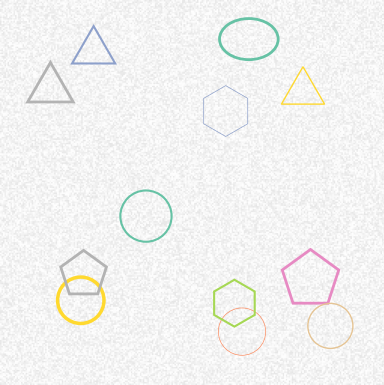[{"shape": "circle", "thickness": 1.5, "radius": 0.33, "center": [0.379, 0.439]}, {"shape": "oval", "thickness": 2, "radius": 0.38, "center": [0.646, 0.898]}, {"shape": "circle", "thickness": 0.5, "radius": 0.31, "center": [0.629, 0.139]}, {"shape": "triangle", "thickness": 1.5, "radius": 0.32, "center": [0.243, 0.867]}, {"shape": "hexagon", "thickness": 0.5, "radius": 0.33, "center": [0.586, 0.712]}, {"shape": "pentagon", "thickness": 2, "radius": 0.39, "center": [0.806, 0.275]}, {"shape": "hexagon", "thickness": 1.5, "radius": 0.3, "center": [0.609, 0.212]}, {"shape": "triangle", "thickness": 1, "radius": 0.32, "center": [0.787, 0.762]}, {"shape": "circle", "thickness": 2.5, "radius": 0.3, "center": [0.21, 0.22]}, {"shape": "circle", "thickness": 1, "radius": 0.29, "center": [0.858, 0.154]}, {"shape": "pentagon", "thickness": 2, "radius": 0.31, "center": [0.217, 0.287]}, {"shape": "triangle", "thickness": 2, "radius": 0.34, "center": [0.131, 0.769]}]